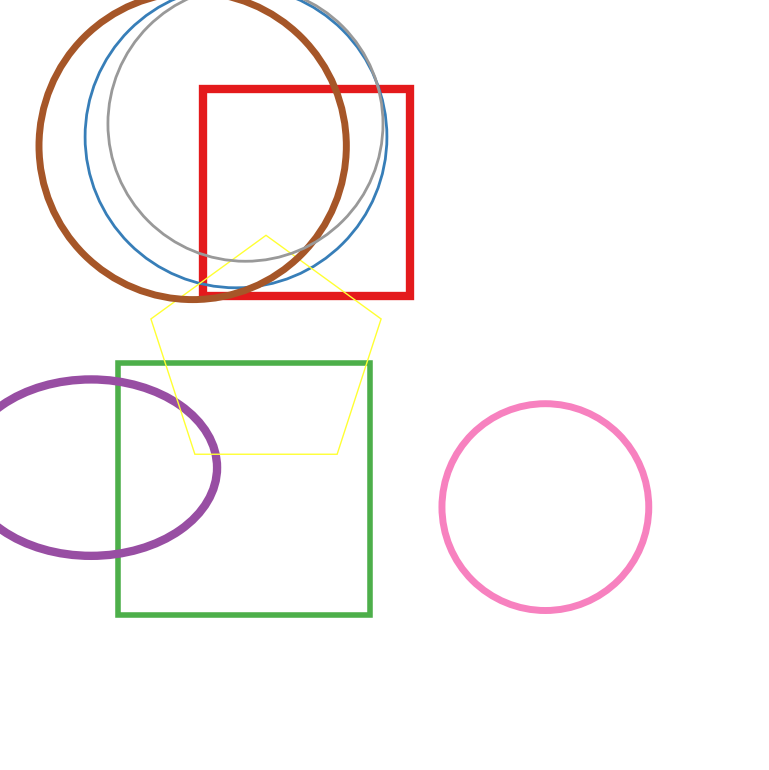[{"shape": "square", "thickness": 3, "radius": 0.67, "center": [0.398, 0.75]}, {"shape": "circle", "thickness": 1, "radius": 0.98, "center": [0.306, 0.822]}, {"shape": "square", "thickness": 2, "radius": 0.82, "center": [0.317, 0.365]}, {"shape": "oval", "thickness": 3, "radius": 0.82, "center": [0.118, 0.393]}, {"shape": "pentagon", "thickness": 0.5, "radius": 0.79, "center": [0.345, 0.537]}, {"shape": "circle", "thickness": 2.5, "radius": 1.0, "center": [0.25, 0.81]}, {"shape": "circle", "thickness": 2.5, "radius": 0.67, "center": [0.708, 0.341]}, {"shape": "circle", "thickness": 1, "radius": 0.89, "center": [0.319, 0.839]}]